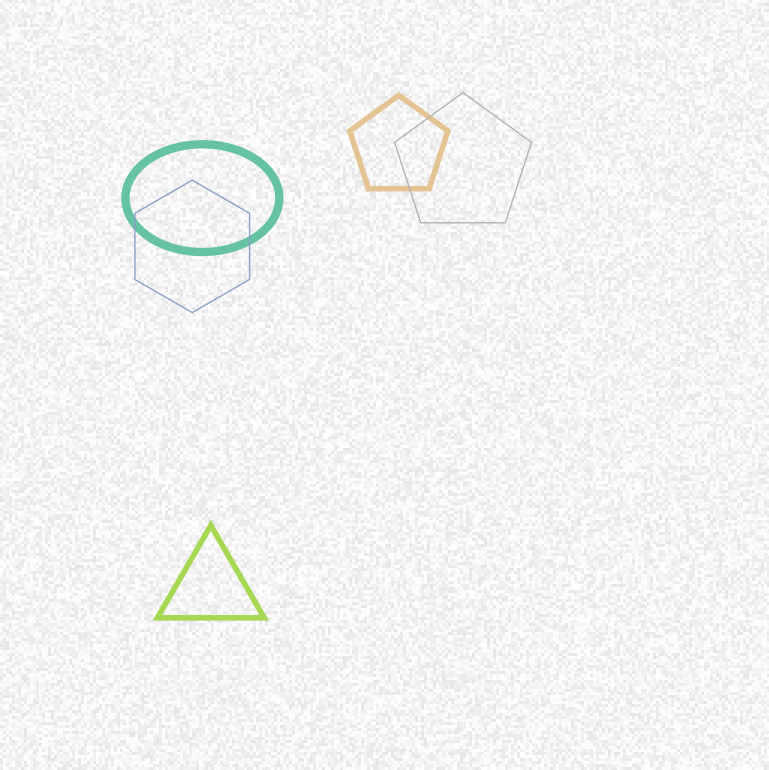[{"shape": "oval", "thickness": 3, "radius": 0.5, "center": [0.263, 0.743]}, {"shape": "hexagon", "thickness": 0.5, "radius": 0.43, "center": [0.25, 0.68]}, {"shape": "triangle", "thickness": 2, "radius": 0.4, "center": [0.274, 0.238]}, {"shape": "pentagon", "thickness": 2, "radius": 0.34, "center": [0.518, 0.809]}, {"shape": "pentagon", "thickness": 0.5, "radius": 0.47, "center": [0.601, 0.786]}]